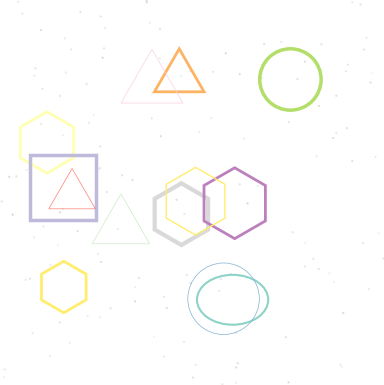[{"shape": "oval", "thickness": 1.5, "radius": 0.46, "center": [0.604, 0.221]}, {"shape": "hexagon", "thickness": 2, "radius": 0.4, "center": [0.122, 0.63]}, {"shape": "square", "thickness": 2.5, "radius": 0.42, "center": [0.164, 0.514]}, {"shape": "triangle", "thickness": 0.5, "radius": 0.35, "center": [0.187, 0.493]}, {"shape": "circle", "thickness": 0.5, "radius": 0.46, "center": [0.581, 0.224]}, {"shape": "triangle", "thickness": 2, "radius": 0.37, "center": [0.466, 0.799]}, {"shape": "circle", "thickness": 2.5, "radius": 0.4, "center": [0.754, 0.794]}, {"shape": "triangle", "thickness": 0.5, "radius": 0.47, "center": [0.395, 0.779]}, {"shape": "hexagon", "thickness": 3, "radius": 0.4, "center": [0.471, 0.444]}, {"shape": "hexagon", "thickness": 2, "radius": 0.46, "center": [0.61, 0.472]}, {"shape": "triangle", "thickness": 0.5, "radius": 0.43, "center": [0.314, 0.41]}, {"shape": "hexagon", "thickness": 1, "radius": 0.44, "center": [0.508, 0.477]}, {"shape": "hexagon", "thickness": 2, "radius": 0.33, "center": [0.166, 0.255]}]